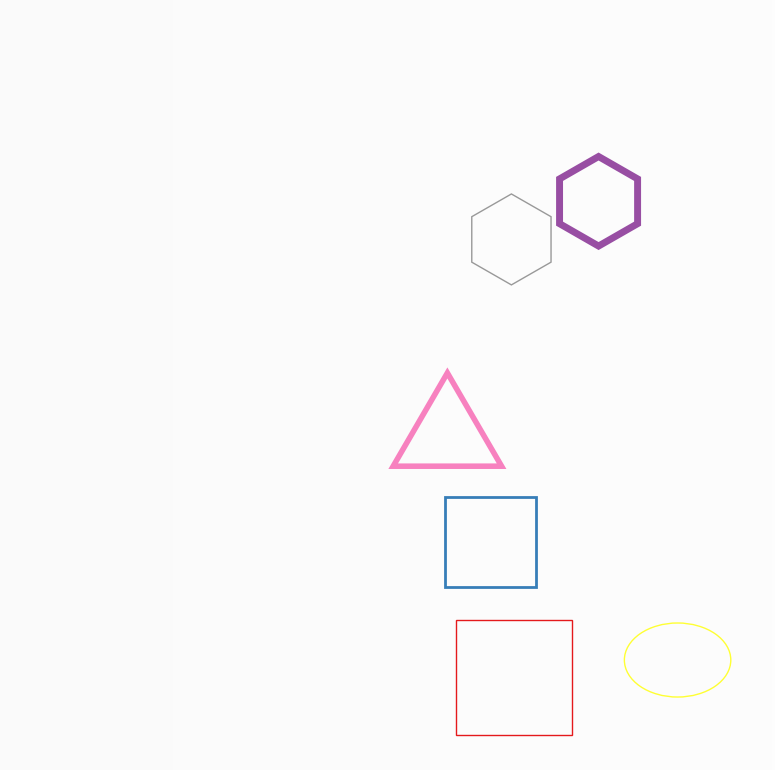[{"shape": "square", "thickness": 0.5, "radius": 0.37, "center": [0.663, 0.12]}, {"shape": "square", "thickness": 1, "radius": 0.29, "center": [0.633, 0.296]}, {"shape": "hexagon", "thickness": 2.5, "radius": 0.29, "center": [0.772, 0.739]}, {"shape": "oval", "thickness": 0.5, "radius": 0.34, "center": [0.874, 0.143]}, {"shape": "triangle", "thickness": 2, "radius": 0.4, "center": [0.577, 0.435]}, {"shape": "hexagon", "thickness": 0.5, "radius": 0.3, "center": [0.66, 0.689]}]